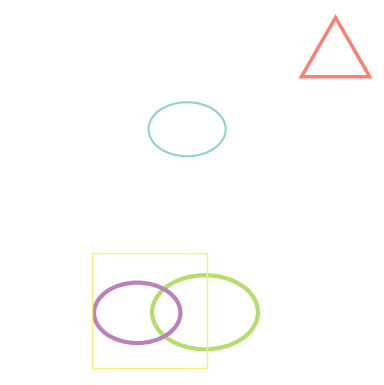[{"shape": "oval", "thickness": 1.5, "radius": 0.5, "center": [0.486, 0.664]}, {"shape": "triangle", "thickness": 2.5, "radius": 0.51, "center": [0.872, 0.852]}, {"shape": "oval", "thickness": 3, "radius": 0.69, "center": [0.533, 0.189]}, {"shape": "oval", "thickness": 3, "radius": 0.56, "center": [0.356, 0.187]}, {"shape": "square", "thickness": 1, "radius": 0.75, "center": [0.389, 0.194]}]